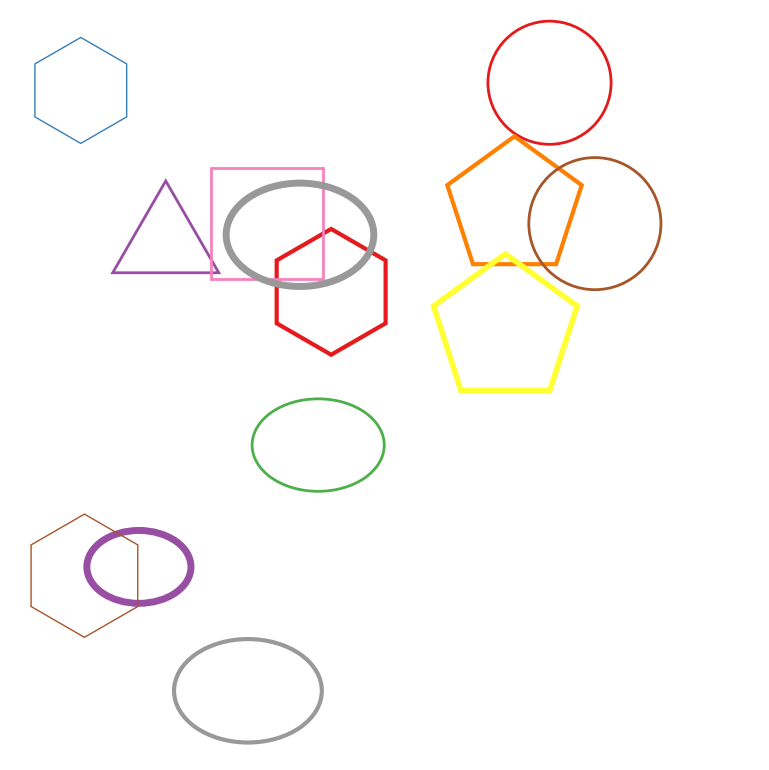[{"shape": "hexagon", "thickness": 1.5, "radius": 0.41, "center": [0.43, 0.621]}, {"shape": "circle", "thickness": 1, "radius": 0.4, "center": [0.714, 0.893]}, {"shape": "hexagon", "thickness": 0.5, "radius": 0.34, "center": [0.105, 0.883]}, {"shape": "oval", "thickness": 1, "radius": 0.43, "center": [0.413, 0.422]}, {"shape": "triangle", "thickness": 1, "radius": 0.4, "center": [0.215, 0.686]}, {"shape": "oval", "thickness": 2.5, "radius": 0.34, "center": [0.18, 0.264]}, {"shape": "pentagon", "thickness": 1.5, "radius": 0.46, "center": [0.668, 0.731]}, {"shape": "pentagon", "thickness": 2, "radius": 0.49, "center": [0.656, 0.572]}, {"shape": "hexagon", "thickness": 0.5, "radius": 0.4, "center": [0.11, 0.252]}, {"shape": "circle", "thickness": 1, "radius": 0.43, "center": [0.773, 0.71]}, {"shape": "square", "thickness": 1, "radius": 0.36, "center": [0.347, 0.71]}, {"shape": "oval", "thickness": 1.5, "radius": 0.48, "center": [0.322, 0.103]}, {"shape": "oval", "thickness": 2.5, "radius": 0.48, "center": [0.39, 0.695]}]